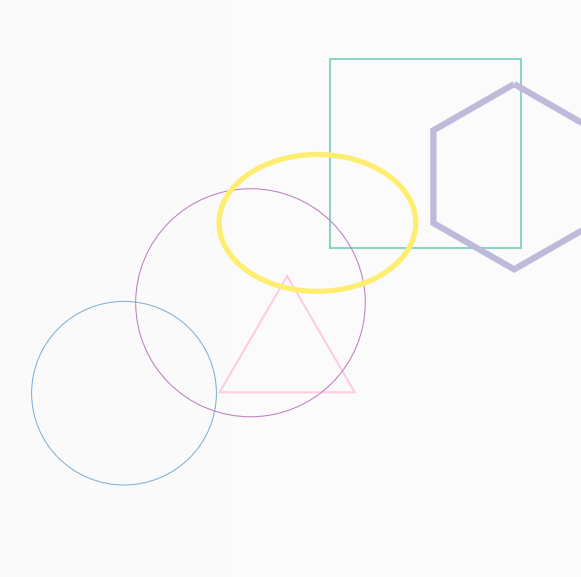[{"shape": "square", "thickness": 1, "radius": 0.82, "center": [0.732, 0.733]}, {"shape": "hexagon", "thickness": 3, "radius": 0.8, "center": [0.885, 0.693]}, {"shape": "circle", "thickness": 0.5, "radius": 0.79, "center": [0.213, 0.318]}, {"shape": "triangle", "thickness": 1, "radius": 0.67, "center": [0.494, 0.387]}, {"shape": "circle", "thickness": 0.5, "radius": 0.99, "center": [0.431, 0.475]}, {"shape": "oval", "thickness": 2.5, "radius": 0.85, "center": [0.546, 0.613]}]